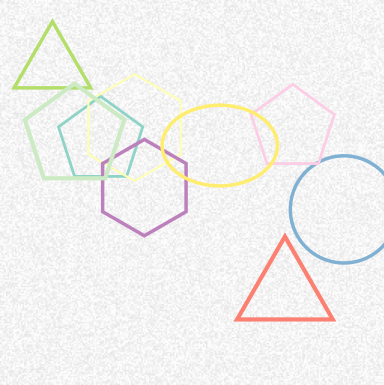[{"shape": "pentagon", "thickness": 2, "radius": 0.58, "center": [0.261, 0.635]}, {"shape": "hexagon", "thickness": 1.5, "radius": 0.69, "center": [0.35, 0.668]}, {"shape": "triangle", "thickness": 3, "radius": 0.72, "center": [0.74, 0.242]}, {"shape": "circle", "thickness": 2.5, "radius": 0.7, "center": [0.893, 0.456]}, {"shape": "triangle", "thickness": 2.5, "radius": 0.57, "center": [0.136, 0.829]}, {"shape": "pentagon", "thickness": 2, "radius": 0.57, "center": [0.76, 0.667]}, {"shape": "hexagon", "thickness": 2.5, "radius": 0.63, "center": [0.375, 0.513]}, {"shape": "pentagon", "thickness": 3, "radius": 0.68, "center": [0.194, 0.647]}, {"shape": "oval", "thickness": 2.5, "radius": 0.75, "center": [0.571, 0.622]}]